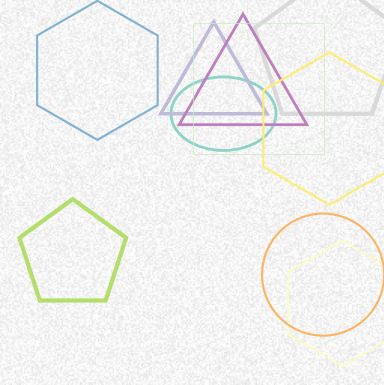[{"shape": "oval", "thickness": 2, "radius": 0.68, "center": [0.581, 0.705]}, {"shape": "hexagon", "thickness": 1, "radius": 0.82, "center": [0.89, 0.212]}, {"shape": "triangle", "thickness": 2.5, "radius": 0.79, "center": [0.555, 0.784]}, {"shape": "hexagon", "thickness": 1.5, "radius": 0.9, "center": [0.253, 0.817]}, {"shape": "circle", "thickness": 1.5, "radius": 0.79, "center": [0.839, 0.287]}, {"shape": "pentagon", "thickness": 3, "radius": 0.73, "center": [0.189, 0.337]}, {"shape": "pentagon", "thickness": 3, "radius": 0.99, "center": [0.85, 0.865]}, {"shape": "triangle", "thickness": 2, "radius": 0.96, "center": [0.631, 0.772]}, {"shape": "square", "thickness": 0.5, "radius": 0.85, "center": [0.671, 0.77]}, {"shape": "hexagon", "thickness": 1.5, "radius": 0.99, "center": [0.856, 0.666]}]